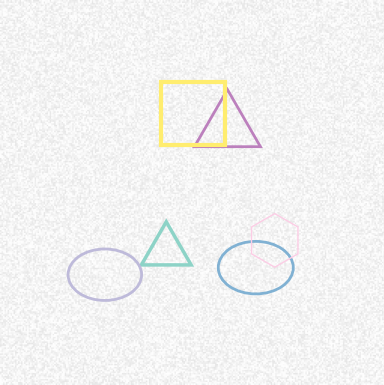[{"shape": "triangle", "thickness": 2.5, "radius": 0.37, "center": [0.432, 0.349]}, {"shape": "oval", "thickness": 2, "radius": 0.48, "center": [0.272, 0.286]}, {"shape": "oval", "thickness": 2, "radius": 0.49, "center": [0.664, 0.305]}, {"shape": "hexagon", "thickness": 1, "radius": 0.35, "center": [0.714, 0.376]}, {"shape": "triangle", "thickness": 2, "radius": 0.49, "center": [0.591, 0.668]}, {"shape": "square", "thickness": 3, "radius": 0.41, "center": [0.502, 0.705]}]